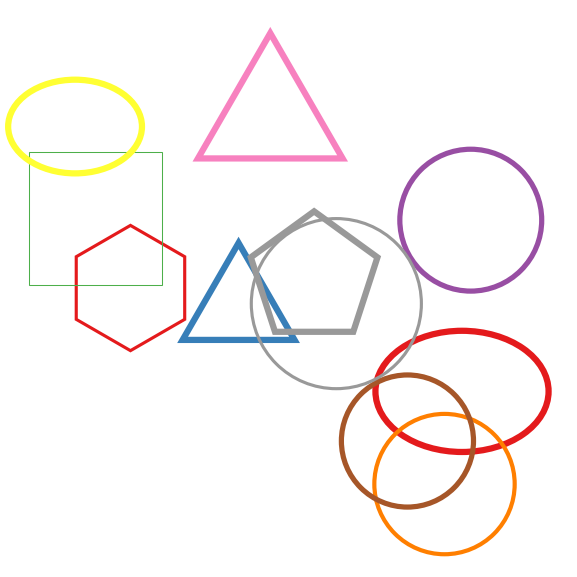[{"shape": "hexagon", "thickness": 1.5, "radius": 0.54, "center": [0.226, 0.5]}, {"shape": "oval", "thickness": 3, "radius": 0.75, "center": [0.8, 0.321]}, {"shape": "triangle", "thickness": 3, "radius": 0.56, "center": [0.413, 0.466]}, {"shape": "square", "thickness": 0.5, "radius": 0.57, "center": [0.165, 0.621]}, {"shape": "circle", "thickness": 2.5, "radius": 0.61, "center": [0.815, 0.618]}, {"shape": "circle", "thickness": 2, "radius": 0.61, "center": [0.77, 0.161]}, {"shape": "oval", "thickness": 3, "radius": 0.58, "center": [0.13, 0.78]}, {"shape": "circle", "thickness": 2.5, "radius": 0.57, "center": [0.706, 0.235]}, {"shape": "triangle", "thickness": 3, "radius": 0.72, "center": [0.468, 0.797]}, {"shape": "pentagon", "thickness": 3, "radius": 0.58, "center": [0.544, 0.518]}, {"shape": "circle", "thickness": 1.5, "radius": 0.74, "center": [0.582, 0.473]}]